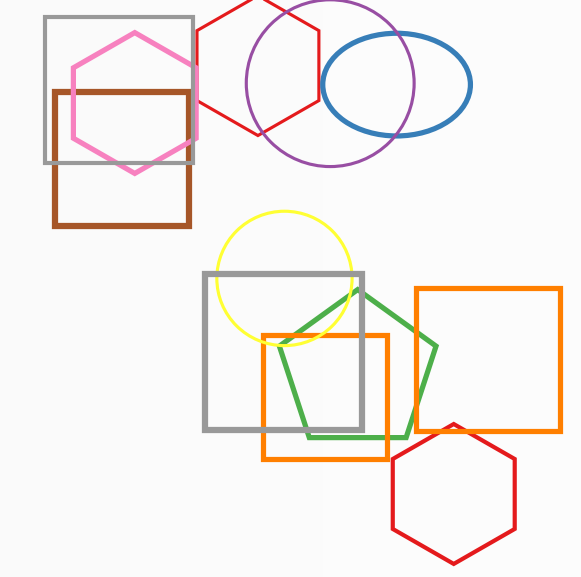[{"shape": "hexagon", "thickness": 1.5, "radius": 0.61, "center": [0.444, 0.886]}, {"shape": "hexagon", "thickness": 2, "radius": 0.61, "center": [0.781, 0.144]}, {"shape": "oval", "thickness": 2.5, "radius": 0.64, "center": [0.682, 0.853]}, {"shape": "pentagon", "thickness": 2.5, "radius": 0.71, "center": [0.615, 0.356]}, {"shape": "circle", "thickness": 1.5, "radius": 0.72, "center": [0.568, 0.855]}, {"shape": "square", "thickness": 2.5, "radius": 0.62, "center": [0.84, 0.377]}, {"shape": "square", "thickness": 2.5, "radius": 0.54, "center": [0.559, 0.312]}, {"shape": "circle", "thickness": 1.5, "radius": 0.58, "center": [0.489, 0.517]}, {"shape": "square", "thickness": 3, "radius": 0.58, "center": [0.21, 0.724]}, {"shape": "hexagon", "thickness": 2.5, "radius": 0.61, "center": [0.232, 0.821]}, {"shape": "square", "thickness": 2, "radius": 0.63, "center": [0.205, 0.843]}, {"shape": "square", "thickness": 3, "radius": 0.68, "center": [0.488, 0.389]}]